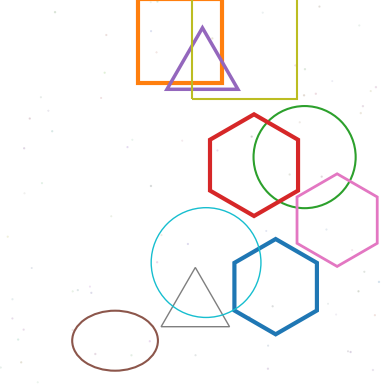[{"shape": "hexagon", "thickness": 3, "radius": 0.62, "center": [0.716, 0.255]}, {"shape": "square", "thickness": 3, "radius": 0.55, "center": [0.468, 0.893]}, {"shape": "circle", "thickness": 1.5, "radius": 0.66, "center": [0.791, 0.592]}, {"shape": "hexagon", "thickness": 3, "radius": 0.66, "center": [0.66, 0.571]}, {"shape": "triangle", "thickness": 2.5, "radius": 0.53, "center": [0.526, 0.821]}, {"shape": "oval", "thickness": 1.5, "radius": 0.56, "center": [0.299, 0.115]}, {"shape": "hexagon", "thickness": 2, "radius": 0.6, "center": [0.876, 0.428]}, {"shape": "triangle", "thickness": 1, "radius": 0.51, "center": [0.507, 0.203]}, {"shape": "square", "thickness": 1.5, "radius": 0.68, "center": [0.635, 0.879]}, {"shape": "circle", "thickness": 1, "radius": 0.71, "center": [0.535, 0.318]}]